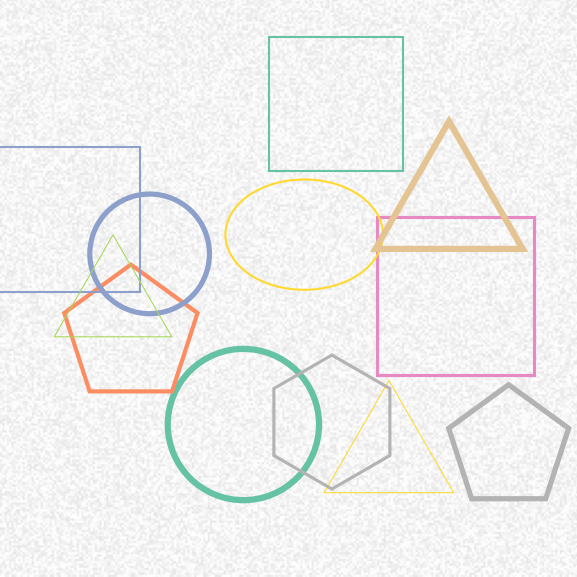[{"shape": "circle", "thickness": 3, "radius": 0.66, "center": [0.421, 0.264]}, {"shape": "square", "thickness": 1, "radius": 0.58, "center": [0.582, 0.819]}, {"shape": "pentagon", "thickness": 2, "radius": 0.61, "center": [0.227, 0.42]}, {"shape": "circle", "thickness": 2.5, "radius": 0.52, "center": [0.259, 0.56]}, {"shape": "square", "thickness": 1, "radius": 0.63, "center": [0.117, 0.619]}, {"shape": "square", "thickness": 1.5, "radius": 0.68, "center": [0.789, 0.487]}, {"shape": "triangle", "thickness": 0.5, "radius": 0.59, "center": [0.196, 0.475]}, {"shape": "triangle", "thickness": 0.5, "radius": 0.65, "center": [0.674, 0.211]}, {"shape": "oval", "thickness": 1, "radius": 0.68, "center": [0.527, 0.593]}, {"shape": "triangle", "thickness": 3, "radius": 0.74, "center": [0.778, 0.642]}, {"shape": "hexagon", "thickness": 1.5, "radius": 0.58, "center": [0.575, 0.268]}, {"shape": "pentagon", "thickness": 2.5, "radius": 0.55, "center": [0.881, 0.224]}]